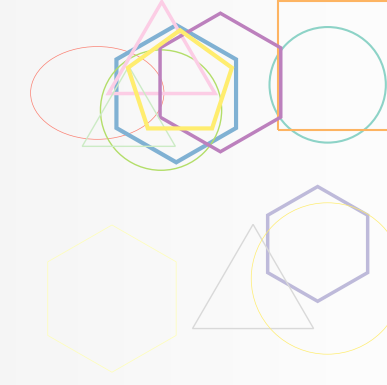[{"shape": "circle", "thickness": 1.5, "radius": 0.75, "center": [0.846, 0.78]}, {"shape": "hexagon", "thickness": 0.5, "radius": 0.96, "center": [0.289, 0.224]}, {"shape": "hexagon", "thickness": 2.5, "radius": 0.74, "center": [0.82, 0.366]}, {"shape": "oval", "thickness": 0.5, "radius": 0.86, "center": [0.251, 0.759]}, {"shape": "hexagon", "thickness": 3, "radius": 0.89, "center": [0.455, 0.757]}, {"shape": "square", "thickness": 1.5, "radius": 0.84, "center": [0.885, 0.83]}, {"shape": "circle", "thickness": 1, "radius": 0.78, "center": [0.416, 0.714]}, {"shape": "triangle", "thickness": 2.5, "radius": 0.79, "center": [0.417, 0.836]}, {"shape": "triangle", "thickness": 1, "radius": 0.9, "center": [0.653, 0.237]}, {"shape": "hexagon", "thickness": 2.5, "radius": 0.9, "center": [0.569, 0.786]}, {"shape": "triangle", "thickness": 1, "radius": 0.69, "center": [0.332, 0.689]}, {"shape": "circle", "thickness": 0.5, "radius": 0.98, "center": [0.845, 0.277]}, {"shape": "pentagon", "thickness": 3, "radius": 0.7, "center": [0.464, 0.78]}]